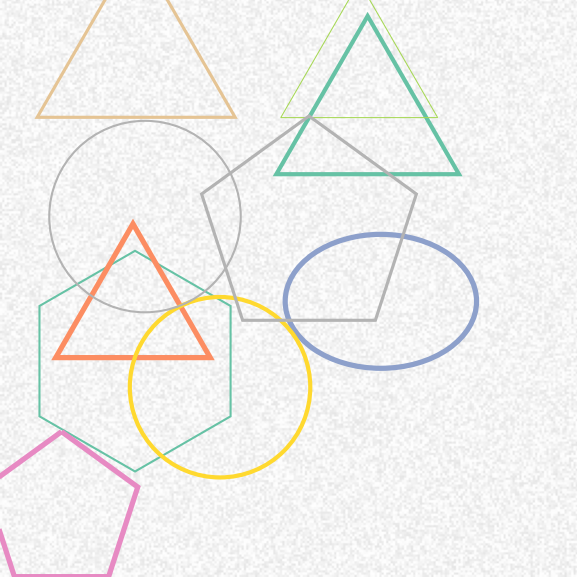[{"shape": "triangle", "thickness": 2, "radius": 0.91, "center": [0.637, 0.789]}, {"shape": "hexagon", "thickness": 1, "radius": 0.96, "center": [0.234, 0.374]}, {"shape": "triangle", "thickness": 2.5, "radius": 0.77, "center": [0.23, 0.457]}, {"shape": "oval", "thickness": 2.5, "radius": 0.83, "center": [0.66, 0.477]}, {"shape": "pentagon", "thickness": 2.5, "radius": 0.69, "center": [0.107, 0.113]}, {"shape": "triangle", "thickness": 0.5, "radius": 0.78, "center": [0.622, 0.874]}, {"shape": "circle", "thickness": 2, "radius": 0.78, "center": [0.381, 0.329]}, {"shape": "triangle", "thickness": 1.5, "radius": 0.99, "center": [0.236, 0.895]}, {"shape": "circle", "thickness": 1, "radius": 0.83, "center": [0.251, 0.624]}, {"shape": "pentagon", "thickness": 1.5, "radius": 0.98, "center": [0.535, 0.603]}]